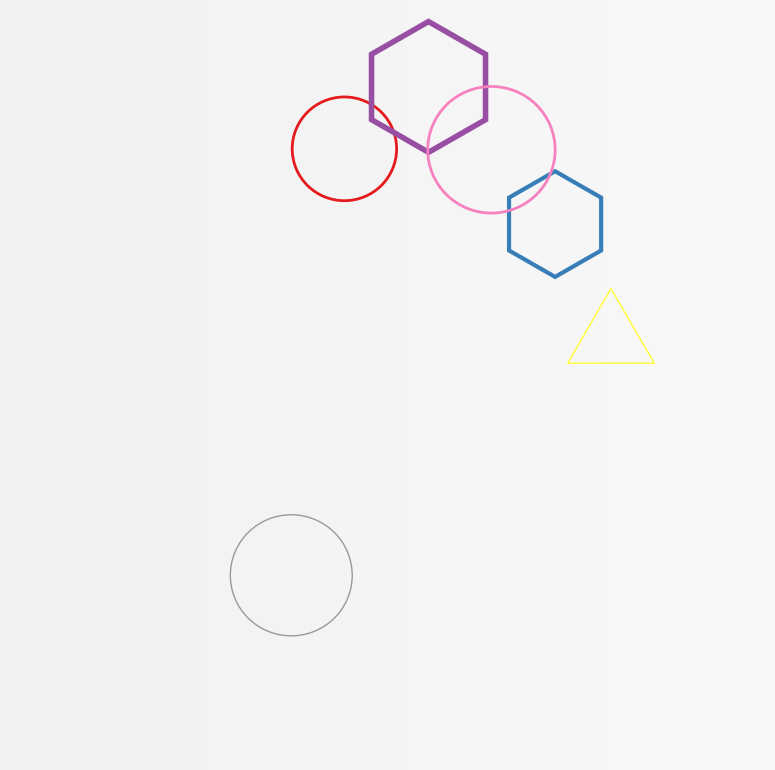[{"shape": "circle", "thickness": 1, "radius": 0.34, "center": [0.444, 0.807]}, {"shape": "hexagon", "thickness": 1.5, "radius": 0.34, "center": [0.716, 0.709]}, {"shape": "hexagon", "thickness": 2, "radius": 0.42, "center": [0.553, 0.887]}, {"shape": "triangle", "thickness": 0.5, "radius": 0.32, "center": [0.788, 0.561]}, {"shape": "circle", "thickness": 1, "radius": 0.41, "center": [0.634, 0.805]}, {"shape": "circle", "thickness": 0.5, "radius": 0.39, "center": [0.376, 0.253]}]